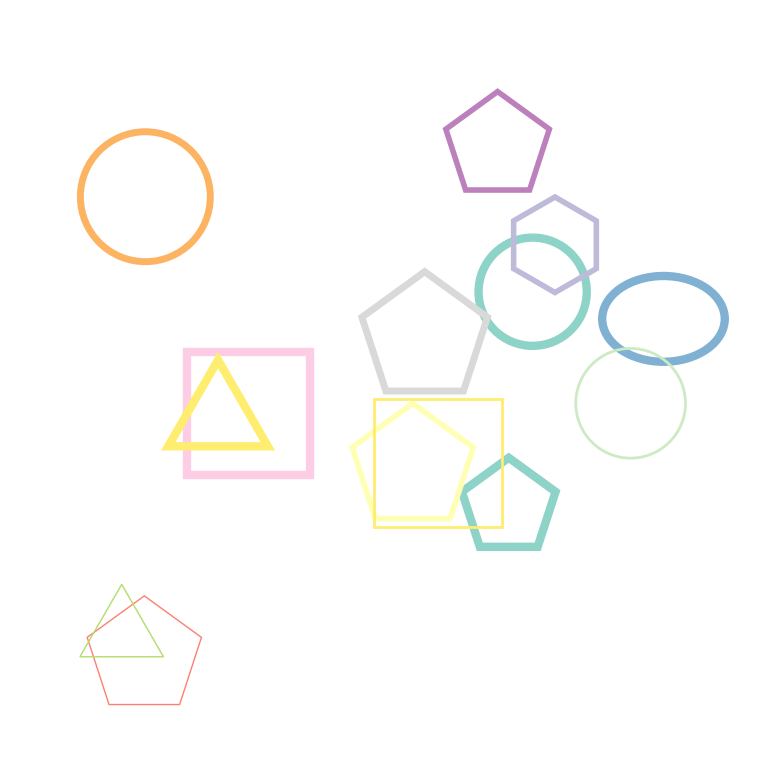[{"shape": "pentagon", "thickness": 3, "radius": 0.32, "center": [0.661, 0.342]}, {"shape": "circle", "thickness": 3, "radius": 0.35, "center": [0.692, 0.621]}, {"shape": "pentagon", "thickness": 2, "radius": 0.41, "center": [0.536, 0.393]}, {"shape": "hexagon", "thickness": 2, "radius": 0.31, "center": [0.721, 0.682]}, {"shape": "pentagon", "thickness": 0.5, "radius": 0.39, "center": [0.187, 0.148]}, {"shape": "oval", "thickness": 3, "radius": 0.4, "center": [0.862, 0.586]}, {"shape": "circle", "thickness": 2.5, "radius": 0.42, "center": [0.189, 0.745]}, {"shape": "triangle", "thickness": 0.5, "radius": 0.31, "center": [0.158, 0.178]}, {"shape": "square", "thickness": 3, "radius": 0.4, "center": [0.322, 0.463]}, {"shape": "pentagon", "thickness": 2.5, "radius": 0.43, "center": [0.552, 0.561]}, {"shape": "pentagon", "thickness": 2, "radius": 0.35, "center": [0.646, 0.81]}, {"shape": "circle", "thickness": 1, "radius": 0.36, "center": [0.819, 0.476]}, {"shape": "triangle", "thickness": 3, "radius": 0.37, "center": [0.283, 0.458]}, {"shape": "square", "thickness": 1, "radius": 0.42, "center": [0.569, 0.399]}]